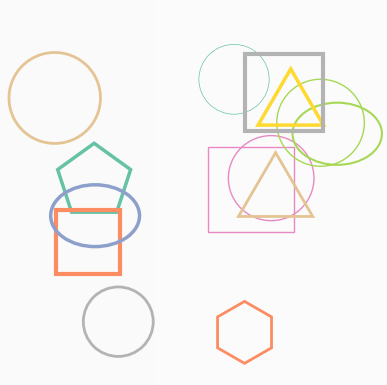[{"shape": "pentagon", "thickness": 2.5, "radius": 0.49, "center": [0.243, 0.529]}, {"shape": "circle", "thickness": 0.5, "radius": 0.45, "center": [0.604, 0.794]}, {"shape": "hexagon", "thickness": 2, "radius": 0.4, "center": [0.631, 0.137]}, {"shape": "square", "thickness": 3, "radius": 0.41, "center": [0.228, 0.371]}, {"shape": "oval", "thickness": 2.5, "radius": 0.57, "center": [0.245, 0.44]}, {"shape": "square", "thickness": 1, "radius": 0.55, "center": [0.649, 0.507]}, {"shape": "circle", "thickness": 1, "radius": 0.55, "center": [0.7, 0.537]}, {"shape": "oval", "thickness": 1.5, "radius": 0.58, "center": [0.87, 0.653]}, {"shape": "circle", "thickness": 1, "radius": 0.56, "center": [0.827, 0.681]}, {"shape": "triangle", "thickness": 2.5, "radius": 0.49, "center": [0.75, 0.724]}, {"shape": "circle", "thickness": 2, "radius": 0.59, "center": [0.141, 0.746]}, {"shape": "triangle", "thickness": 2, "radius": 0.55, "center": [0.711, 0.493]}, {"shape": "square", "thickness": 3, "radius": 0.51, "center": [0.732, 0.76]}, {"shape": "circle", "thickness": 2, "radius": 0.45, "center": [0.305, 0.164]}]